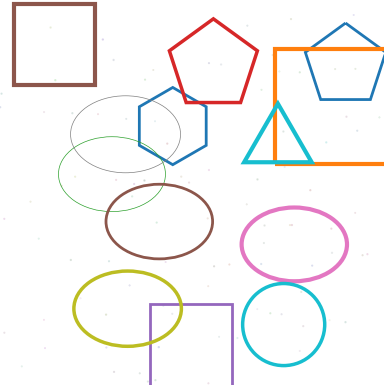[{"shape": "pentagon", "thickness": 2, "radius": 0.55, "center": [0.898, 0.83]}, {"shape": "hexagon", "thickness": 2, "radius": 0.5, "center": [0.449, 0.673]}, {"shape": "square", "thickness": 3, "radius": 0.75, "center": [0.863, 0.724]}, {"shape": "oval", "thickness": 0.5, "radius": 0.69, "center": [0.291, 0.548]}, {"shape": "pentagon", "thickness": 2.5, "radius": 0.6, "center": [0.554, 0.831]}, {"shape": "square", "thickness": 2, "radius": 0.53, "center": [0.497, 0.104]}, {"shape": "oval", "thickness": 2, "radius": 0.69, "center": [0.414, 0.425]}, {"shape": "square", "thickness": 3, "radius": 0.52, "center": [0.142, 0.884]}, {"shape": "oval", "thickness": 3, "radius": 0.68, "center": [0.764, 0.365]}, {"shape": "oval", "thickness": 0.5, "radius": 0.71, "center": [0.326, 0.651]}, {"shape": "oval", "thickness": 2.5, "radius": 0.7, "center": [0.331, 0.198]}, {"shape": "circle", "thickness": 2.5, "radius": 0.53, "center": [0.737, 0.157]}, {"shape": "triangle", "thickness": 3, "radius": 0.51, "center": [0.722, 0.629]}]